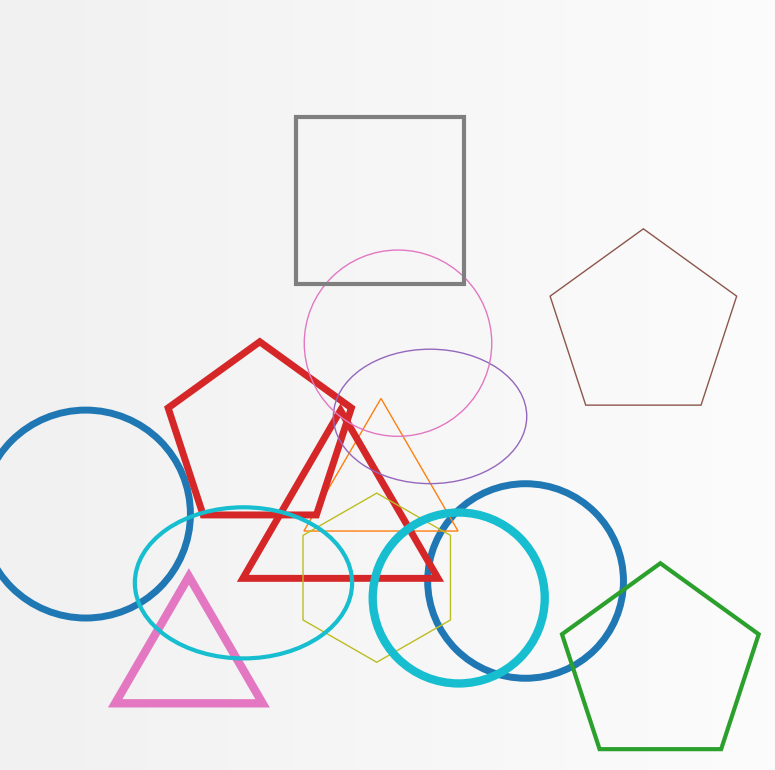[{"shape": "circle", "thickness": 2.5, "radius": 0.63, "center": [0.678, 0.245]}, {"shape": "circle", "thickness": 2.5, "radius": 0.68, "center": [0.111, 0.332]}, {"shape": "triangle", "thickness": 0.5, "radius": 0.57, "center": [0.492, 0.368]}, {"shape": "pentagon", "thickness": 1.5, "radius": 0.67, "center": [0.852, 0.135]}, {"shape": "triangle", "thickness": 2.5, "radius": 0.73, "center": [0.439, 0.322]}, {"shape": "pentagon", "thickness": 2.5, "radius": 0.62, "center": [0.335, 0.432]}, {"shape": "oval", "thickness": 0.5, "radius": 0.62, "center": [0.555, 0.459]}, {"shape": "pentagon", "thickness": 0.5, "radius": 0.63, "center": [0.83, 0.576]}, {"shape": "triangle", "thickness": 3, "radius": 0.55, "center": [0.244, 0.142]}, {"shape": "circle", "thickness": 0.5, "radius": 0.6, "center": [0.514, 0.554]}, {"shape": "square", "thickness": 1.5, "radius": 0.54, "center": [0.49, 0.74]}, {"shape": "hexagon", "thickness": 0.5, "radius": 0.55, "center": [0.486, 0.25]}, {"shape": "circle", "thickness": 3, "radius": 0.55, "center": [0.592, 0.223]}, {"shape": "oval", "thickness": 1.5, "radius": 0.7, "center": [0.314, 0.243]}]